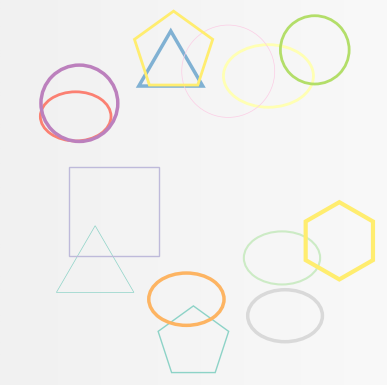[{"shape": "pentagon", "thickness": 1, "radius": 0.48, "center": [0.499, 0.11]}, {"shape": "triangle", "thickness": 0.5, "radius": 0.58, "center": [0.246, 0.298]}, {"shape": "oval", "thickness": 2, "radius": 0.58, "center": [0.693, 0.803]}, {"shape": "square", "thickness": 1, "radius": 0.58, "center": [0.294, 0.451]}, {"shape": "oval", "thickness": 2, "radius": 0.46, "center": [0.195, 0.698]}, {"shape": "triangle", "thickness": 2.5, "radius": 0.48, "center": [0.441, 0.824]}, {"shape": "oval", "thickness": 2.5, "radius": 0.49, "center": [0.481, 0.223]}, {"shape": "circle", "thickness": 2, "radius": 0.44, "center": [0.812, 0.87]}, {"shape": "circle", "thickness": 0.5, "radius": 0.6, "center": [0.589, 0.815]}, {"shape": "oval", "thickness": 2.5, "radius": 0.48, "center": [0.736, 0.18]}, {"shape": "circle", "thickness": 2.5, "radius": 0.5, "center": [0.205, 0.732]}, {"shape": "oval", "thickness": 1.5, "radius": 0.49, "center": [0.728, 0.33]}, {"shape": "pentagon", "thickness": 2, "radius": 0.53, "center": [0.448, 0.865]}, {"shape": "hexagon", "thickness": 3, "radius": 0.5, "center": [0.876, 0.375]}]